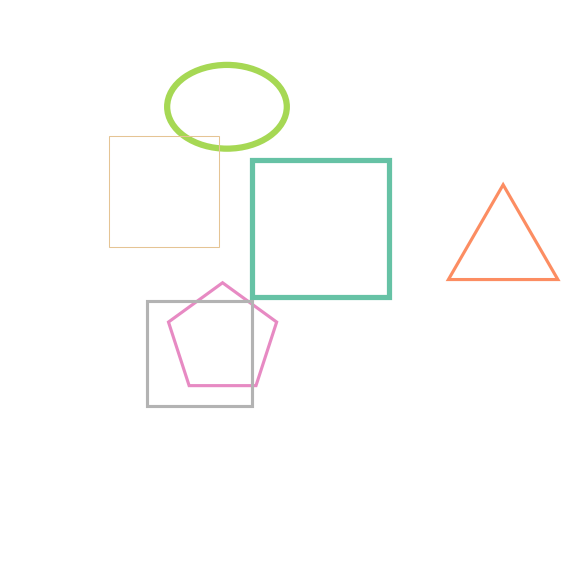[{"shape": "square", "thickness": 2.5, "radius": 0.59, "center": [0.555, 0.603]}, {"shape": "triangle", "thickness": 1.5, "radius": 0.55, "center": [0.871, 0.57]}, {"shape": "pentagon", "thickness": 1.5, "radius": 0.49, "center": [0.385, 0.411]}, {"shape": "oval", "thickness": 3, "radius": 0.52, "center": [0.393, 0.814]}, {"shape": "square", "thickness": 0.5, "radius": 0.48, "center": [0.284, 0.668]}, {"shape": "square", "thickness": 1.5, "radius": 0.45, "center": [0.345, 0.386]}]